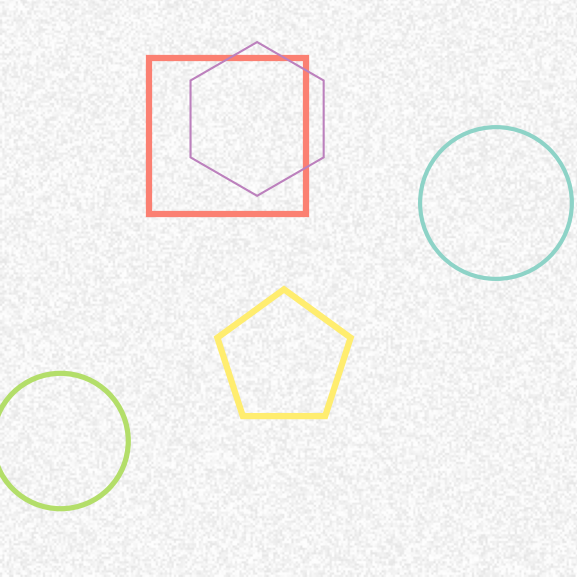[{"shape": "circle", "thickness": 2, "radius": 0.66, "center": [0.859, 0.648]}, {"shape": "square", "thickness": 3, "radius": 0.68, "center": [0.394, 0.764]}, {"shape": "circle", "thickness": 2.5, "radius": 0.59, "center": [0.105, 0.235]}, {"shape": "hexagon", "thickness": 1, "radius": 0.67, "center": [0.445, 0.793]}, {"shape": "pentagon", "thickness": 3, "radius": 0.61, "center": [0.492, 0.377]}]